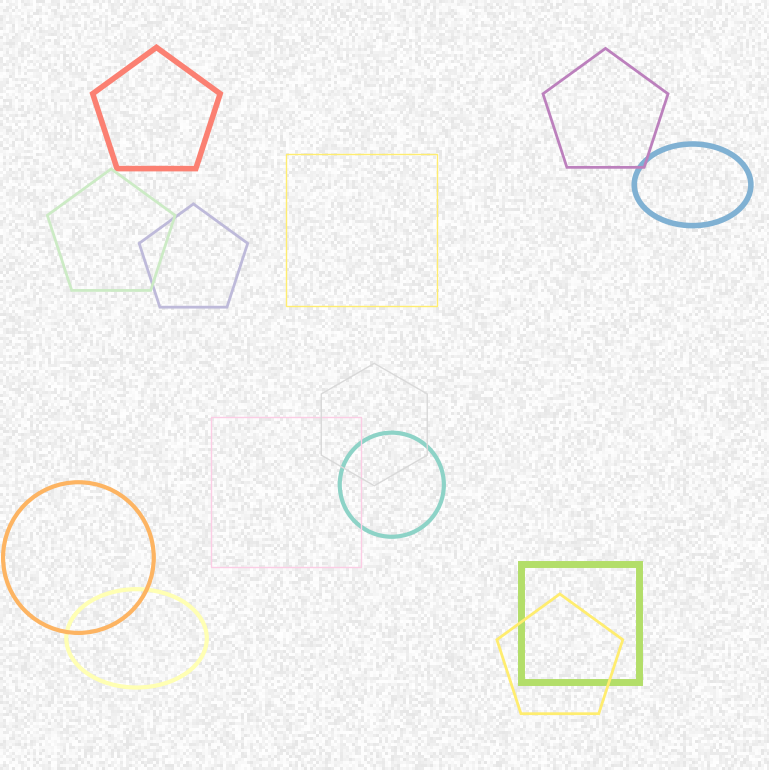[{"shape": "circle", "thickness": 1.5, "radius": 0.34, "center": [0.509, 0.371]}, {"shape": "oval", "thickness": 1.5, "radius": 0.46, "center": [0.177, 0.171]}, {"shape": "pentagon", "thickness": 1, "radius": 0.37, "center": [0.251, 0.661]}, {"shape": "pentagon", "thickness": 2, "radius": 0.44, "center": [0.203, 0.851]}, {"shape": "oval", "thickness": 2, "radius": 0.38, "center": [0.899, 0.76]}, {"shape": "circle", "thickness": 1.5, "radius": 0.49, "center": [0.102, 0.276]}, {"shape": "square", "thickness": 2.5, "radius": 0.38, "center": [0.753, 0.191]}, {"shape": "square", "thickness": 0.5, "radius": 0.49, "center": [0.372, 0.361]}, {"shape": "hexagon", "thickness": 0.5, "radius": 0.4, "center": [0.486, 0.449]}, {"shape": "pentagon", "thickness": 1, "radius": 0.43, "center": [0.786, 0.852]}, {"shape": "pentagon", "thickness": 1, "radius": 0.44, "center": [0.144, 0.693]}, {"shape": "pentagon", "thickness": 1, "radius": 0.43, "center": [0.727, 0.143]}, {"shape": "square", "thickness": 0.5, "radius": 0.49, "center": [0.47, 0.702]}]